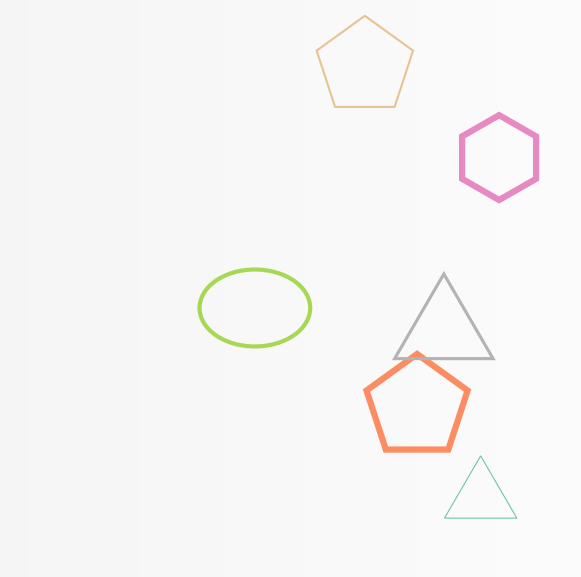[{"shape": "triangle", "thickness": 0.5, "radius": 0.36, "center": [0.827, 0.138]}, {"shape": "pentagon", "thickness": 3, "radius": 0.46, "center": [0.718, 0.295]}, {"shape": "hexagon", "thickness": 3, "radius": 0.37, "center": [0.859, 0.726]}, {"shape": "oval", "thickness": 2, "radius": 0.48, "center": [0.438, 0.466]}, {"shape": "pentagon", "thickness": 1, "radius": 0.44, "center": [0.628, 0.885]}, {"shape": "triangle", "thickness": 1.5, "radius": 0.49, "center": [0.764, 0.427]}]